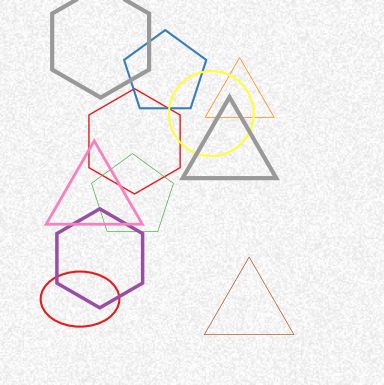[{"shape": "oval", "thickness": 1.5, "radius": 0.51, "center": [0.208, 0.223]}, {"shape": "hexagon", "thickness": 1, "radius": 0.68, "center": [0.349, 0.633]}, {"shape": "pentagon", "thickness": 1.5, "radius": 0.56, "center": [0.429, 0.81]}, {"shape": "pentagon", "thickness": 0.5, "radius": 0.56, "center": [0.344, 0.489]}, {"shape": "hexagon", "thickness": 2.5, "radius": 0.64, "center": [0.259, 0.329]}, {"shape": "triangle", "thickness": 0.5, "radius": 0.52, "center": [0.622, 0.747]}, {"shape": "circle", "thickness": 1.5, "radius": 0.55, "center": [0.549, 0.705]}, {"shape": "triangle", "thickness": 0.5, "radius": 0.67, "center": [0.647, 0.198]}, {"shape": "triangle", "thickness": 2, "radius": 0.72, "center": [0.245, 0.49]}, {"shape": "triangle", "thickness": 3, "radius": 0.7, "center": [0.596, 0.608]}, {"shape": "hexagon", "thickness": 3, "radius": 0.73, "center": [0.261, 0.892]}]